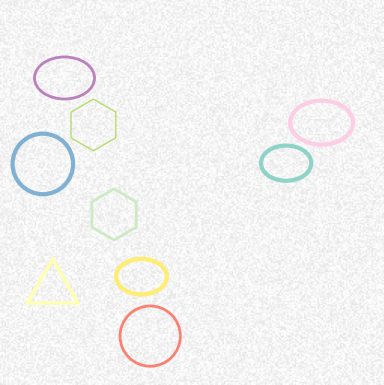[{"shape": "oval", "thickness": 3, "radius": 0.33, "center": [0.743, 0.576]}, {"shape": "triangle", "thickness": 2.5, "radius": 0.38, "center": [0.137, 0.251]}, {"shape": "circle", "thickness": 2, "radius": 0.39, "center": [0.39, 0.127]}, {"shape": "circle", "thickness": 3, "radius": 0.39, "center": [0.111, 0.574]}, {"shape": "hexagon", "thickness": 1, "radius": 0.34, "center": [0.243, 0.676]}, {"shape": "oval", "thickness": 3, "radius": 0.41, "center": [0.835, 0.682]}, {"shape": "oval", "thickness": 2, "radius": 0.39, "center": [0.168, 0.797]}, {"shape": "hexagon", "thickness": 2, "radius": 0.33, "center": [0.296, 0.443]}, {"shape": "oval", "thickness": 3, "radius": 0.33, "center": [0.367, 0.281]}]